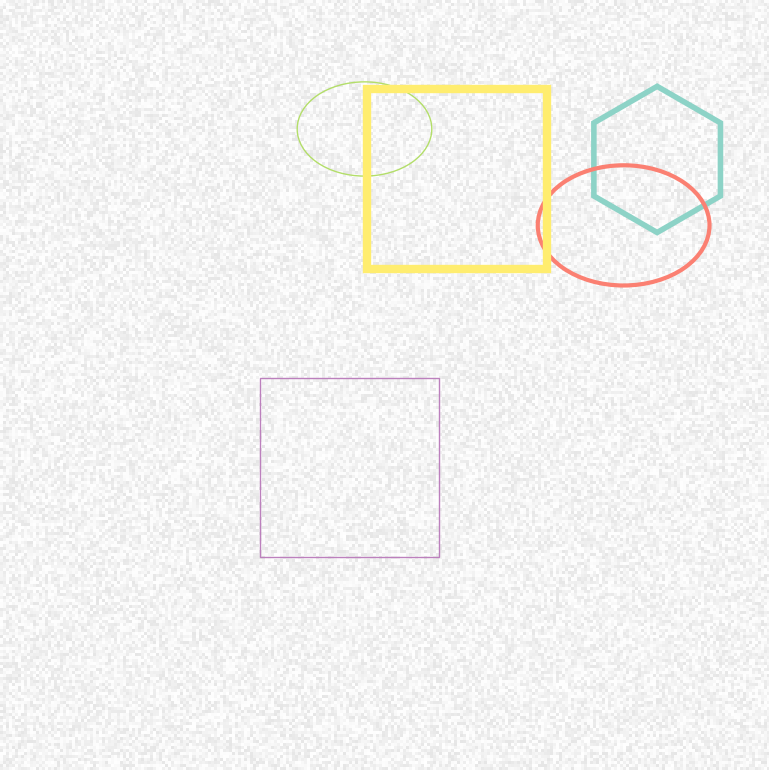[{"shape": "hexagon", "thickness": 2, "radius": 0.47, "center": [0.853, 0.793]}, {"shape": "oval", "thickness": 1.5, "radius": 0.56, "center": [0.81, 0.707]}, {"shape": "oval", "thickness": 0.5, "radius": 0.44, "center": [0.473, 0.833]}, {"shape": "square", "thickness": 0.5, "radius": 0.58, "center": [0.454, 0.393]}, {"shape": "square", "thickness": 3, "radius": 0.58, "center": [0.593, 0.768]}]